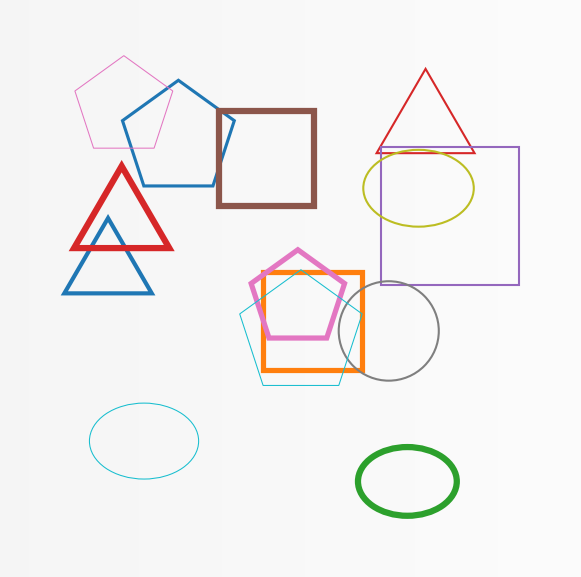[{"shape": "triangle", "thickness": 2, "radius": 0.43, "center": [0.186, 0.535]}, {"shape": "pentagon", "thickness": 1.5, "radius": 0.51, "center": [0.307, 0.759]}, {"shape": "square", "thickness": 2.5, "radius": 0.43, "center": [0.538, 0.443]}, {"shape": "oval", "thickness": 3, "radius": 0.42, "center": [0.701, 0.166]}, {"shape": "triangle", "thickness": 3, "radius": 0.47, "center": [0.209, 0.617]}, {"shape": "triangle", "thickness": 1, "radius": 0.49, "center": [0.732, 0.783]}, {"shape": "square", "thickness": 1, "radius": 0.6, "center": [0.774, 0.625]}, {"shape": "square", "thickness": 3, "radius": 0.41, "center": [0.459, 0.725]}, {"shape": "pentagon", "thickness": 0.5, "radius": 0.44, "center": [0.213, 0.814]}, {"shape": "pentagon", "thickness": 2.5, "radius": 0.42, "center": [0.512, 0.482]}, {"shape": "circle", "thickness": 1, "radius": 0.43, "center": [0.669, 0.426]}, {"shape": "oval", "thickness": 1, "radius": 0.48, "center": [0.72, 0.673]}, {"shape": "pentagon", "thickness": 0.5, "radius": 0.55, "center": [0.518, 0.421]}, {"shape": "oval", "thickness": 0.5, "radius": 0.47, "center": [0.248, 0.235]}]